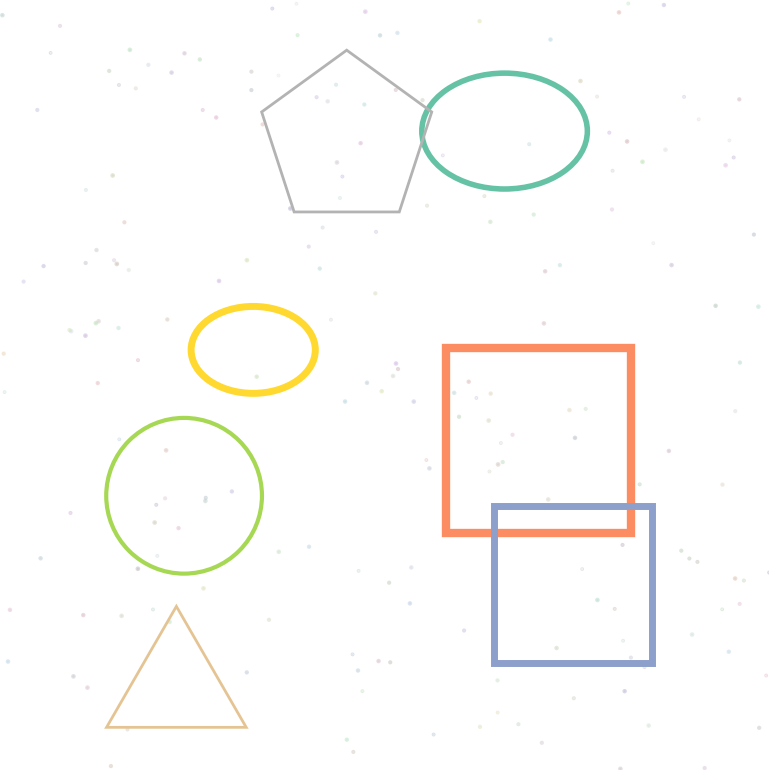[{"shape": "oval", "thickness": 2, "radius": 0.54, "center": [0.655, 0.83]}, {"shape": "square", "thickness": 3, "radius": 0.6, "center": [0.7, 0.428]}, {"shape": "square", "thickness": 2.5, "radius": 0.51, "center": [0.744, 0.241]}, {"shape": "circle", "thickness": 1.5, "radius": 0.51, "center": [0.239, 0.356]}, {"shape": "oval", "thickness": 2.5, "radius": 0.4, "center": [0.329, 0.546]}, {"shape": "triangle", "thickness": 1, "radius": 0.52, "center": [0.229, 0.108]}, {"shape": "pentagon", "thickness": 1, "radius": 0.58, "center": [0.45, 0.819]}]